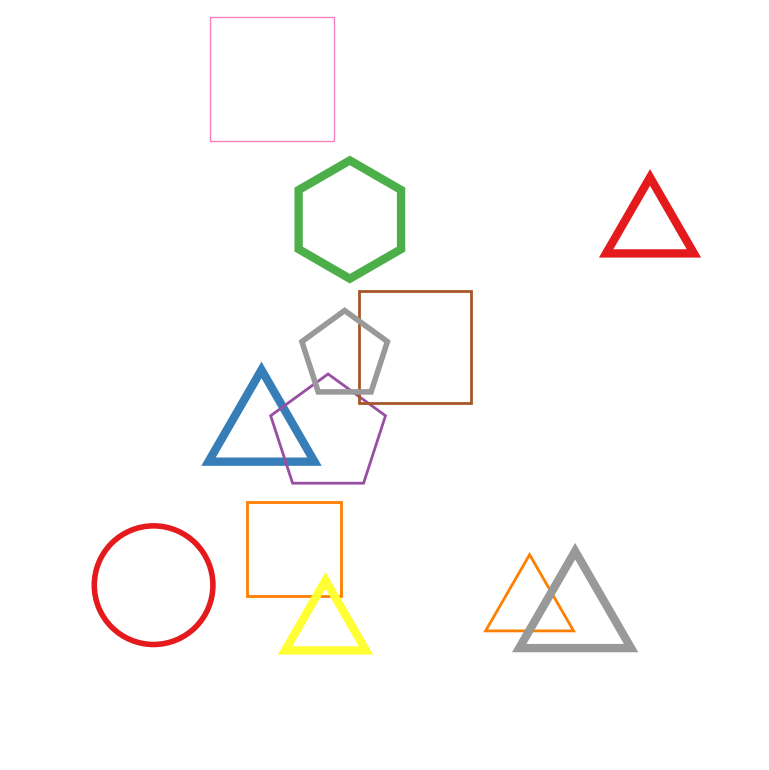[{"shape": "circle", "thickness": 2, "radius": 0.39, "center": [0.199, 0.24]}, {"shape": "triangle", "thickness": 3, "radius": 0.33, "center": [0.844, 0.704]}, {"shape": "triangle", "thickness": 3, "radius": 0.4, "center": [0.34, 0.44]}, {"shape": "hexagon", "thickness": 3, "radius": 0.38, "center": [0.454, 0.715]}, {"shape": "pentagon", "thickness": 1, "radius": 0.39, "center": [0.426, 0.436]}, {"shape": "square", "thickness": 1, "radius": 0.31, "center": [0.381, 0.287]}, {"shape": "triangle", "thickness": 1, "radius": 0.33, "center": [0.688, 0.214]}, {"shape": "triangle", "thickness": 3, "radius": 0.3, "center": [0.423, 0.186]}, {"shape": "square", "thickness": 1, "radius": 0.36, "center": [0.539, 0.549]}, {"shape": "square", "thickness": 0.5, "radius": 0.4, "center": [0.353, 0.898]}, {"shape": "triangle", "thickness": 3, "radius": 0.42, "center": [0.747, 0.2]}, {"shape": "pentagon", "thickness": 2, "radius": 0.29, "center": [0.448, 0.538]}]